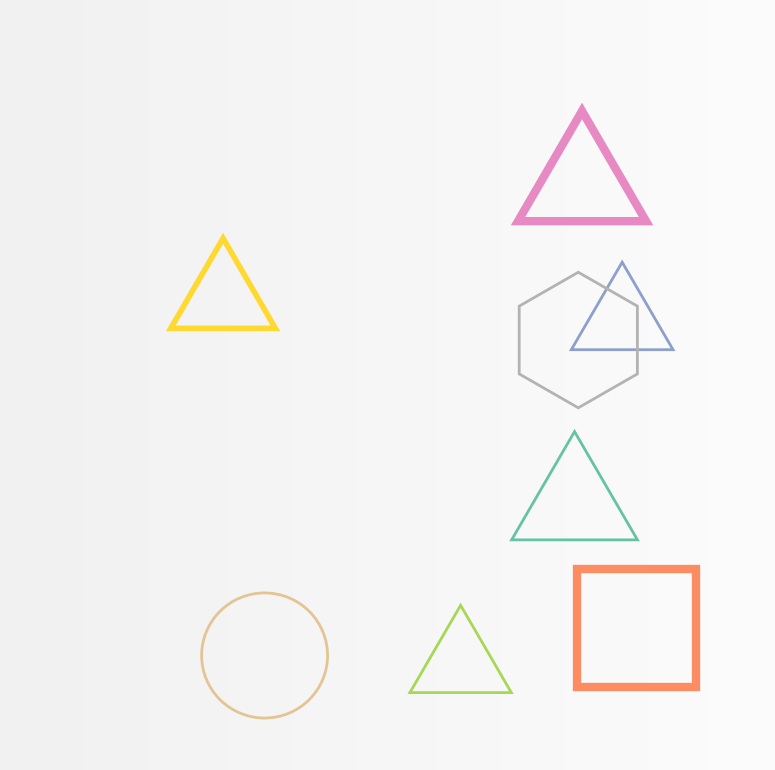[{"shape": "triangle", "thickness": 1, "radius": 0.47, "center": [0.741, 0.346]}, {"shape": "square", "thickness": 3, "radius": 0.38, "center": [0.822, 0.185]}, {"shape": "triangle", "thickness": 1, "radius": 0.38, "center": [0.803, 0.584]}, {"shape": "triangle", "thickness": 3, "radius": 0.48, "center": [0.751, 0.76]}, {"shape": "triangle", "thickness": 1, "radius": 0.38, "center": [0.594, 0.138]}, {"shape": "triangle", "thickness": 2, "radius": 0.39, "center": [0.288, 0.613]}, {"shape": "circle", "thickness": 1, "radius": 0.41, "center": [0.341, 0.149]}, {"shape": "hexagon", "thickness": 1, "radius": 0.44, "center": [0.746, 0.558]}]